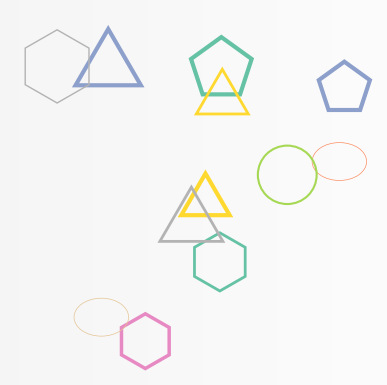[{"shape": "hexagon", "thickness": 2, "radius": 0.38, "center": [0.567, 0.32]}, {"shape": "pentagon", "thickness": 3, "radius": 0.41, "center": [0.571, 0.821]}, {"shape": "oval", "thickness": 0.5, "radius": 0.35, "center": [0.876, 0.58]}, {"shape": "pentagon", "thickness": 3, "radius": 0.35, "center": [0.889, 0.77]}, {"shape": "triangle", "thickness": 3, "radius": 0.49, "center": [0.279, 0.827]}, {"shape": "hexagon", "thickness": 2.5, "radius": 0.36, "center": [0.375, 0.114]}, {"shape": "circle", "thickness": 1.5, "radius": 0.38, "center": [0.741, 0.546]}, {"shape": "triangle", "thickness": 3, "radius": 0.36, "center": [0.53, 0.477]}, {"shape": "triangle", "thickness": 2, "radius": 0.39, "center": [0.574, 0.743]}, {"shape": "oval", "thickness": 0.5, "radius": 0.35, "center": [0.262, 0.176]}, {"shape": "hexagon", "thickness": 1, "radius": 0.48, "center": [0.147, 0.828]}, {"shape": "triangle", "thickness": 2, "radius": 0.47, "center": [0.494, 0.42]}]